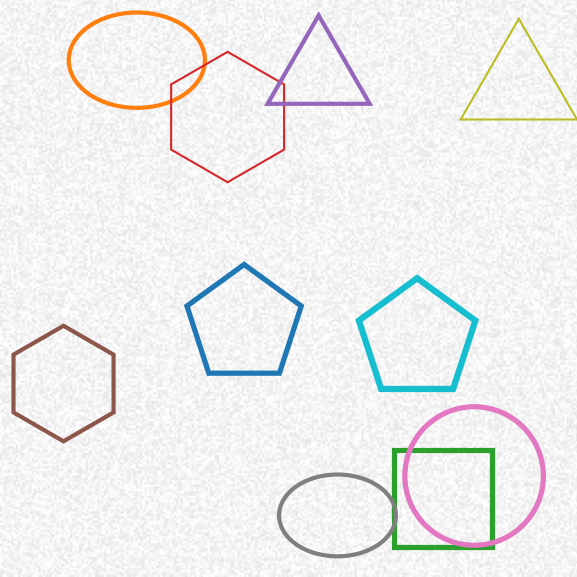[{"shape": "pentagon", "thickness": 2.5, "radius": 0.52, "center": [0.423, 0.437]}, {"shape": "oval", "thickness": 2, "radius": 0.59, "center": [0.237, 0.895]}, {"shape": "square", "thickness": 2.5, "radius": 0.42, "center": [0.767, 0.136]}, {"shape": "hexagon", "thickness": 1, "radius": 0.56, "center": [0.394, 0.797]}, {"shape": "triangle", "thickness": 2, "radius": 0.51, "center": [0.552, 0.87]}, {"shape": "hexagon", "thickness": 2, "radius": 0.5, "center": [0.11, 0.335]}, {"shape": "circle", "thickness": 2.5, "radius": 0.6, "center": [0.821, 0.175]}, {"shape": "oval", "thickness": 2, "radius": 0.51, "center": [0.584, 0.107]}, {"shape": "triangle", "thickness": 1, "radius": 0.58, "center": [0.898, 0.85]}, {"shape": "pentagon", "thickness": 3, "radius": 0.53, "center": [0.722, 0.411]}]